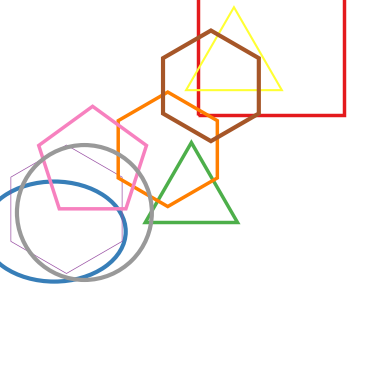[{"shape": "square", "thickness": 2.5, "radius": 0.95, "center": [0.705, 0.891]}, {"shape": "oval", "thickness": 3, "radius": 0.93, "center": [0.141, 0.399]}, {"shape": "triangle", "thickness": 2.5, "radius": 0.69, "center": [0.497, 0.491]}, {"shape": "hexagon", "thickness": 0.5, "radius": 0.83, "center": [0.173, 0.456]}, {"shape": "hexagon", "thickness": 2.5, "radius": 0.74, "center": [0.436, 0.612]}, {"shape": "triangle", "thickness": 1.5, "radius": 0.72, "center": [0.608, 0.838]}, {"shape": "hexagon", "thickness": 3, "radius": 0.72, "center": [0.548, 0.777]}, {"shape": "pentagon", "thickness": 2.5, "radius": 0.74, "center": [0.24, 0.577]}, {"shape": "circle", "thickness": 3, "radius": 0.88, "center": [0.219, 0.448]}]